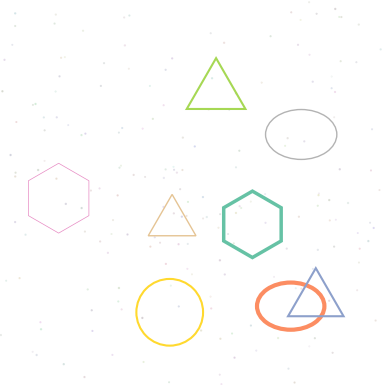[{"shape": "hexagon", "thickness": 2.5, "radius": 0.43, "center": [0.656, 0.417]}, {"shape": "oval", "thickness": 3, "radius": 0.44, "center": [0.755, 0.205]}, {"shape": "triangle", "thickness": 1.5, "radius": 0.42, "center": [0.82, 0.22]}, {"shape": "hexagon", "thickness": 0.5, "radius": 0.45, "center": [0.152, 0.485]}, {"shape": "triangle", "thickness": 1.5, "radius": 0.44, "center": [0.561, 0.761]}, {"shape": "circle", "thickness": 1.5, "radius": 0.43, "center": [0.441, 0.189]}, {"shape": "triangle", "thickness": 1, "radius": 0.36, "center": [0.447, 0.423]}, {"shape": "oval", "thickness": 1, "radius": 0.46, "center": [0.782, 0.651]}]